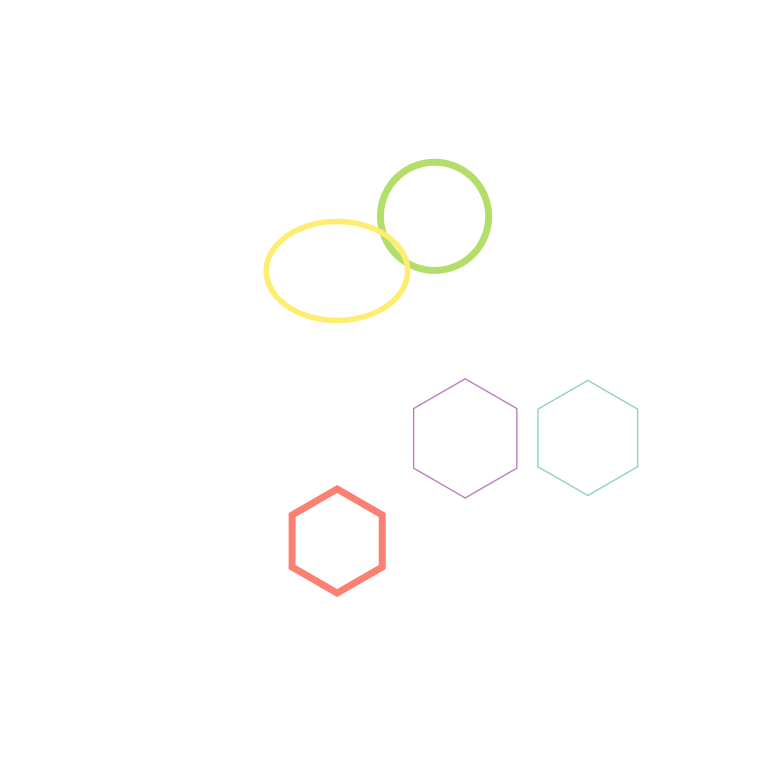[{"shape": "hexagon", "thickness": 0.5, "radius": 0.37, "center": [0.763, 0.431]}, {"shape": "hexagon", "thickness": 2.5, "radius": 0.34, "center": [0.438, 0.297]}, {"shape": "circle", "thickness": 2.5, "radius": 0.35, "center": [0.564, 0.719]}, {"shape": "hexagon", "thickness": 0.5, "radius": 0.39, "center": [0.604, 0.431]}, {"shape": "oval", "thickness": 2, "radius": 0.46, "center": [0.438, 0.648]}]